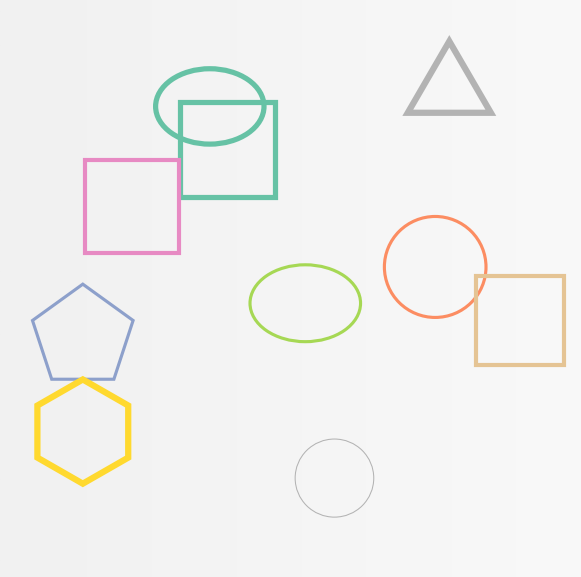[{"shape": "oval", "thickness": 2.5, "radius": 0.47, "center": [0.361, 0.815]}, {"shape": "square", "thickness": 2.5, "radius": 0.41, "center": [0.391, 0.74]}, {"shape": "circle", "thickness": 1.5, "radius": 0.44, "center": [0.749, 0.537]}, {"shape": "pentagon", "thickness": 1.5, "radius": 0.46, "center": [0.142, 0.416]}, {"shape": "square", "thickness": 2, "radius": 0.4, "center": [0.227, 0.642]}, {"shape": "oval", "thickness": 1.5, "radius": 0.48, "center": [0.525, 0.474]}, {"shape": "hexagon", "thickness": 3, "radius": 0.45, "center": [0.142, 0.252]}, {"shape": "square", "thickness": 2, "radius": 0.38, "center": [0.895, 0.444]}, {"shape": "circle", "thickness": 0.5, "radius": 0.34, "center": [0.575, 0.171]}, {"shape": "triangle", "thickness": 3, "radius": 0.41, "center": [0.773, 0.845]}]